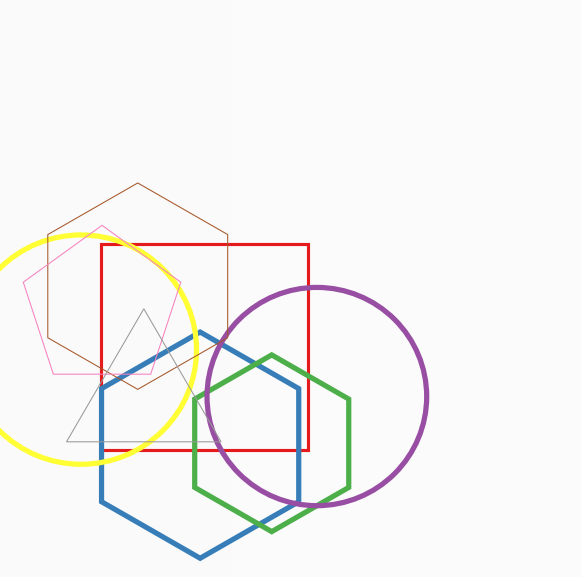[{"shape": "square", "thickness": 1.5, "radius": 0.89, "center": [0.352, 0.399]}, {"shape": "hexagon", "thickness": 2.5, "radius": 0.98, "center": [0.344, 0.228]}, {"shape": "hexagon", "thickness": 2.5, "radius": 0.77, "center": [0.467, 0.232]}, {"shape": "circle", "thickness": 2.5, "radius": 0.94, "center": [0.545, 0.312]}, {"shape": "circle", "thickness": 2.5, "radius": 0.99, "center": [0.14, 0.394]}, {"shape": "hexagon", "thickness": 0.5, "radius": 0.89, "center": [0.237, 0.504]}, {"shape": "pentagon", "thickness": 0.5, "radius": 0.71, "center": [0.176, 0.466]}, {"shape": "triangle", "thickness": 0.5, "radius": 0.77, "center": [0.247, 0.311]}]